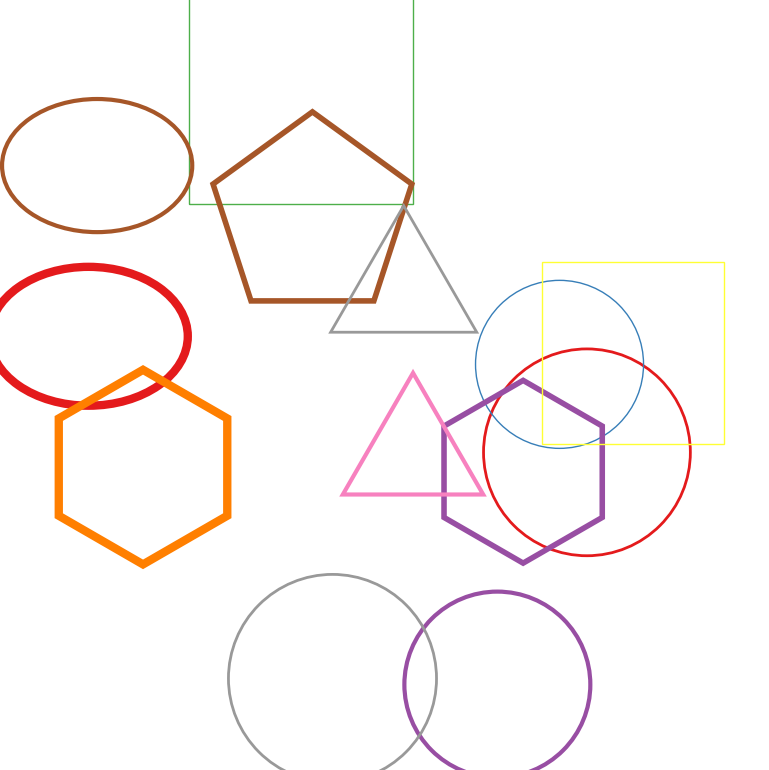[{"shape": "oval", "thickness": 3, "radius": 0.64, "center": [0.115, 0.563]}, {"shape": "circle", "thickness": 1, "radius": 0.67, "center": [0.762, 0.413]}, {"shape": "circle", "thickness": 0.5, "radius": 0.55, "center": [0.727, 0.527]}, {"shape": "square", "thickness": 0.5, "radius": 0.73, "center": [0.391, 0.88]}, {"shape": "hexagon", "thickness": 2, "radius": 0.59, "center": [0.679, 0.387]}, {"shape": "circle", "thickness": 1.5, "radius": 0.6, "center": [0.646, 0.111]}, {"shape": "hexagon", "thickness": 3, "radius": 0.63, "center": [0.186, 0.393]}, {"shape": "square", "thickness": 0.5, "radius": 0.59, "center": [0.822, 0.541]}, {"shape": "pentagon", "thickness": 2, "radius": 0.68, "center": [0.406, 0.719]}, {"shape": "oval", "thickness": 1.5, "radius": 0.62, "center": [0.126, 0.785]}, {"shape": "triangle", "thickness": 1.5, "radius": 0.53, "center": [0.536, 0.41]}, {"shape": "triangle", "thickness": 1, "radius": 0.55, "center": [0.524, 0.623]}, {"shape": "circle", "thickness": 1, "radius": 0.68, "center": [0.432, 0.119]}]